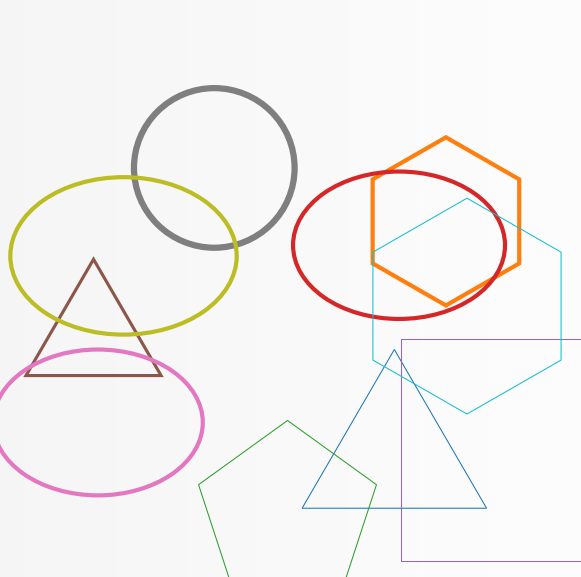[{"shape": "triangle", "thickness": 0.5, "radius": 0.92, "center": [0.678, 0.211]}, {"shape": "hexagon", "thickness": 2, "radius": 0.73, "center": [0.767, 0.616]}, {"shape": "pentagon", "thickness": 0.5, "radius": 0.8, "center": [0.495, 0.11]}, {"shape": "oval", "thickness": 2, "radius": 0.91, "center": [0.687, 0.574]}, {"shape": "square", "thickness": 0.5, "radius": 0.96, "center": [0.881, 0.22]}, {"shape": "triangle", "thickness": 1.5, "radius": 0.67, "center": [0.161, 0.416]}, {"shape": "oval", "thickness": 2, "radius": 0.9, "center": [0.169, 0.268]}, {"shape": "circle", "thickness": 3, "radius": 0.69, "center": [0.369, 0.708]}, {"shape": "oval", "thickness": 2, "radius": 0.97, "center": [0.212, 0.556]}, {"shape": "hexagon", "thickness": 0.5, "radius": 0.93, "center": [0.803, 0.469]}]